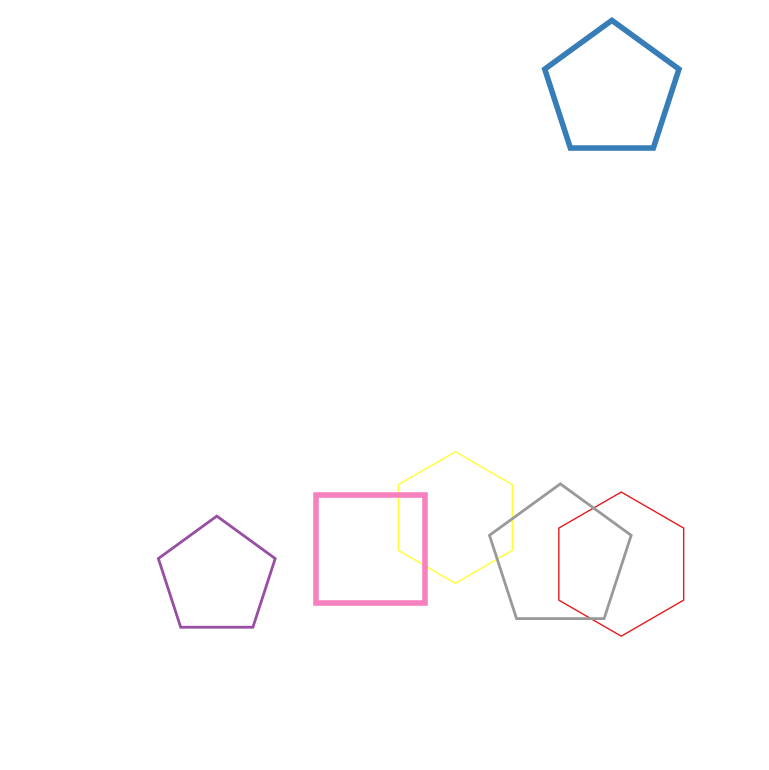[{"shape": "hexagon", "thickness": 0.5, "radius": 0.47, "center": [0.807, 0.267]}, {"shape": "pentagon", "thickness": 2, "radius": 0.46, "center": [0.795, 0.882]}, {"shape": "pentagon", "thickness": 1, "radius": 0.4, "center": [0.282, 0.25]}, {"shape": "hexagon", "thickness": 0.5, "radius": 0.43, "center": [0.591, 0.328]}, {"shape": "square", "thickness": 2, "radius": 0.35, "center": [0.481, 0.287]}, {"shape": "pentagon", "thickness": 1, "radius": 0.48, "center": [0.728, 0.275]}]